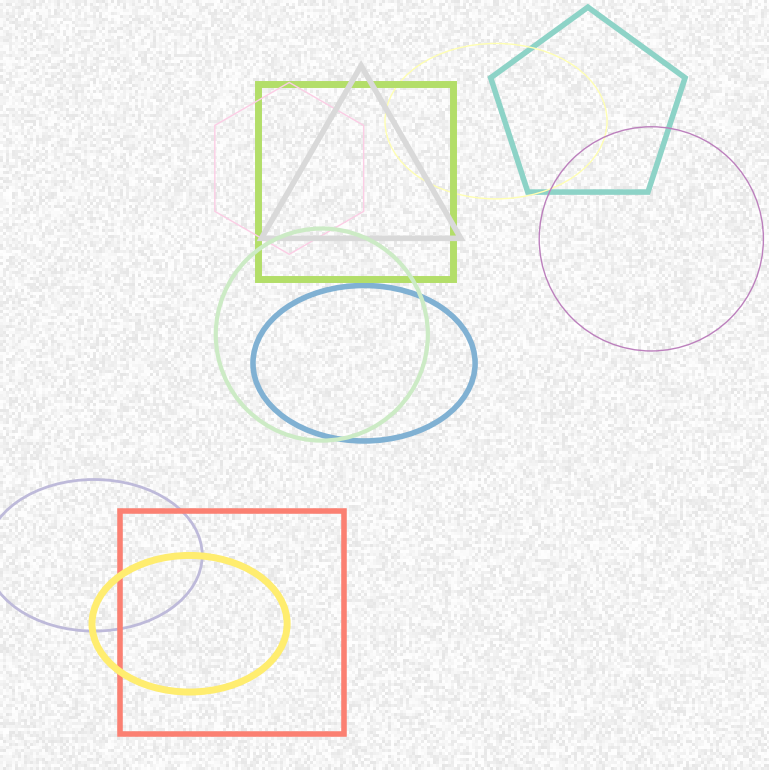[{"shape": "pentagon", "thickness": 2, "radius": 0.66, "center": [0.763, 0.858]}, {"shape": "oval", "thickness": 0.5, "radius": 0.72, "center": [0.644, 0.843]}, {"shape": "oval", "thickness": 1, "radius": 0.7, "center": [0.122, 0.279]}, {"shape": "square", "thickness": 2, "radius": 0.72, "center": [0.301, 0.192]}, {"shape": "oval", "thickness": 2, "radius": 0.72, "center": [0.473, 0.528]}, {"shape": "square", "thickness": 2.5, "radius": 0.63, "center": [0.462, 0.764]}, {"shape": "hexagon", "thickness": 0.5, "radius": 0.56, "center": [0.376, 0.781]}, {"shape": "triangle", "thickness": 2, "radius": 0.75, "center": [0.469, 0.765]}, {"shape": "circle", "thickness": 0.5, "radius": 0.73, "center": [0.846, 0.69]}, {"shape": "circle", "thickness": 1.5, "radius": 0.69, "center": [0.418, 0.565]}, {"shape": "oval", "thickness": 2.5, "radius": 0.63, "center": [0.246, 0.19]}]